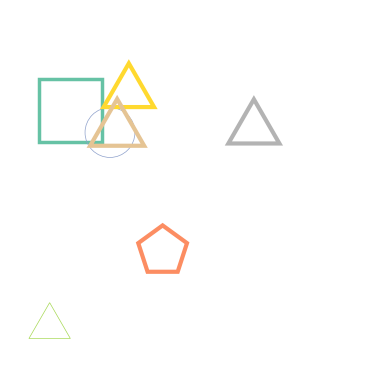[{"shape": "square", "thickness": 2.5, "radius": 0.41, "center": [0.183, 0.713]}, {"shape": "pentagon", "thickness": 3, "radius": 0.33, "center": [0.422, 0.348]}, {"shape": "circle", "thickness": 0.5, "radius": 0.32, "center": [0.286, 0.656]}, {"shape": "triangle", "thickness": 0.5, "radius": 0.31, "center": [0.129, 0.152]}, {"shape": "triangle", "thickness": 3, "radius": 0.38, "center": [0.335, 0.76]}, {"shape": "triangle", "thickness": 3, "radius": 0.4, "center": [0.304, 0.662]}, {"shape": "triangle", "thickness": 3, "radius": 0.38, "center": [0.659, 0.666]}]